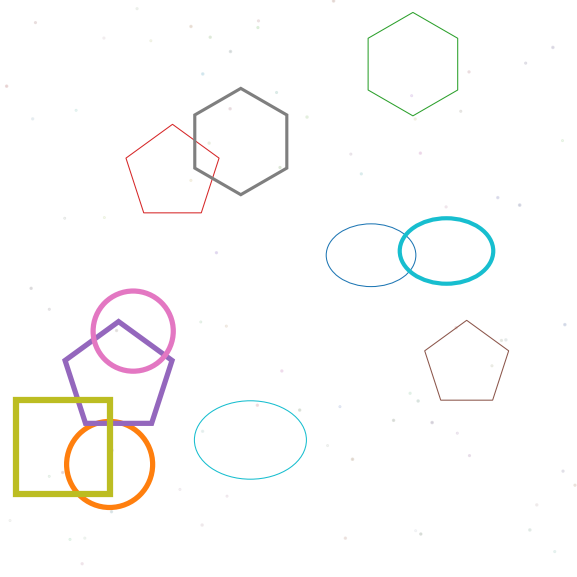[{"shape": "oval", "thickness": 0.5, "radius": 0.39, "center": [0.642, 0.557]}, {"shape": "circle", "thickness": 2.5, "radius": 0.37, "center": [0.19, 0.195]}, {"shape": "hexagon", "thickness": 0.5, "radius": 0.45, "center": [0.715, 0.888]}, {"shape": "pentagon", "thickness": 0.5, "radius": 0.42, "center": [0.299, 0.699]}, {"shape": "pentagon", "thickness": 2.5, "radius": 0.49, "center": [0.205, 0.345]}, {"shape": "pentagon", "thickness": 0.5, "radius": 0.38, "center": [0.808, 0.368]}, {"shape": "circle", "thickness": 2.5, "radius": 0.35, "center": [0.231, 0.426]}, {"shape": "hexagon", "thickness": 1.5, "radius": 0.46, "center": [0.417, 0.754]}, {"shape": "square", "thickness": 3, "radius": 0.41, "center": [0.109, 0.225]}, {"shape": "oval", "thickness": 2, "radius": 0.4, "center": [0.773, 0.565]}, {"shape": "oval", "thickness": 0.5, "radius": 0.48, "center": [0.434, 0.237]}]